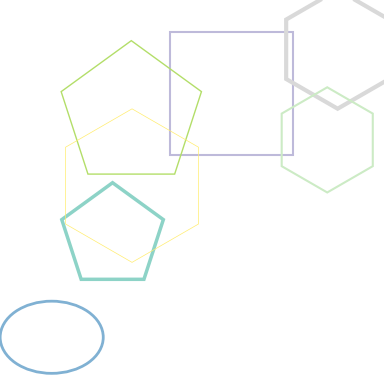[{"shape": "pentagon", "thickness": 2.5, "radius": 0.69, "center": [0.292, 0.387]}, {"shape": "square", "thickness": 1.5, "radius": 0.8, "center": [0.601, 0.756]}, {"shape": "oval", "thickness": 2, "radius": 0.67, "center": [0.134, 0.124]}, {"shape": "pentagon", "thickness": 1, "radius": 0.96, "center": [0.341, 0.703]}, {"shape": "hexagon", "thickness": 3, "radius": 0.77, "center": [0.877, 0.872]}, {"shape": "hexagon", "thickness": 1.5, "radius": 0.68, "center": [0.85, 0.637]}, {"shape": "hexagon", "thickness": 0.5, "radius": 1.0, "center": [0.343, 0.518]}]